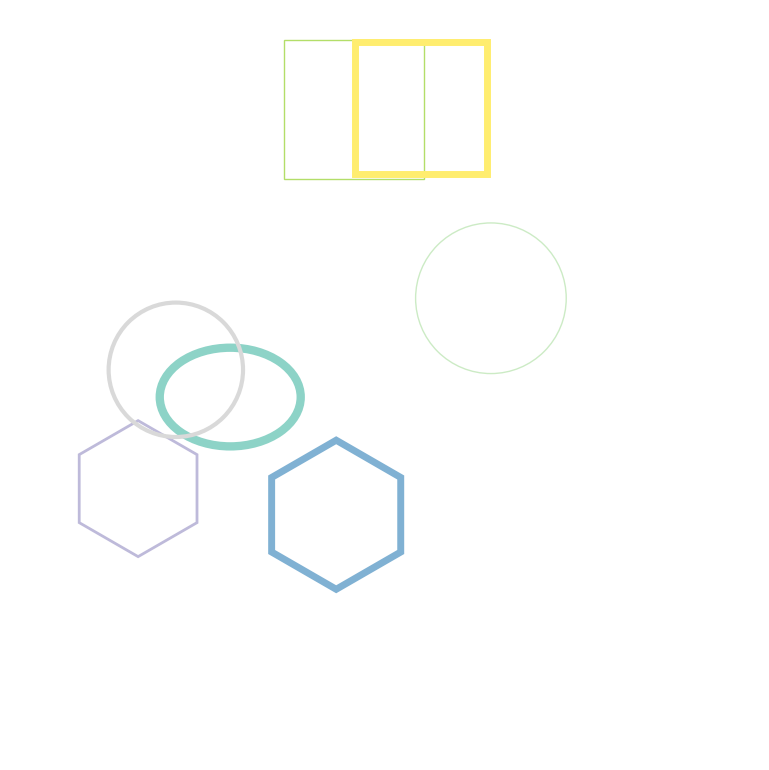[{"shape": "oval", "thickness": 3, "radius": 0.46, "center": [0.299, 0.484]}, {"shape": "hexagon", "thickness": 1, "radius": 0.44, "center": [0.179, 0.365]}, {"shape": "hexagon", "thickness": 2.5, "radius": 0.48, "center": [0.437, 0.331]}, {"shape": "square", "thickness": 0.5, "radius": 0.45, "center": [0.46, 0.858]}, {"shape": "circle", "thickness": 1.5, "radius": 0.44, "center": [0.228, 0.52]}, {"shape": "circle", "thickness": 0.5, "radius": 0.49, "center": [0.638, 0.613]}, {"shape": "square", "thickness": 2.5, "radius": 0.43, "center": [0.547, 0.86]}]